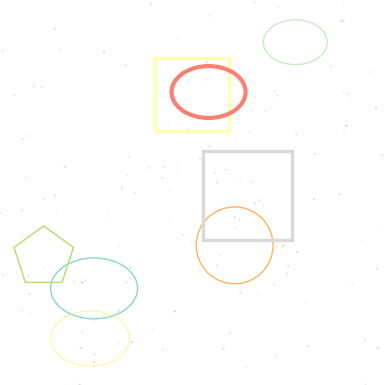[{"shape": "oval", "thickness": 1, "radius": 0.56, "center": [0.244, 0.251]}, {"shape": "square", "thickness": 2.5, "radius": 0.48, "center": [0.499, 0.755]}, {"shape": "oval", "thickness": 3, "radius": 0.48, "center": [0.542, 0.761]}, {"shape": "circle", "thickness": 1, "radius": 0.5, "center": [0.609, 0.363]}, {"shape": "pentagon", "thickness": 1, "radius": 0.41, "center": [0.114, 0.332]}, {"shape": "square", "thickness": 2.5, "radius": 0.58, "center": [0.643, 0.492]}, {"shape": "oval", "thickness": 1, "radius": 0.42, "center": [0.767, 0.89]}, {"shape": "oval", "thickness": 0.5, "radius": 0.51, "center": [0.234, 0.121]}]